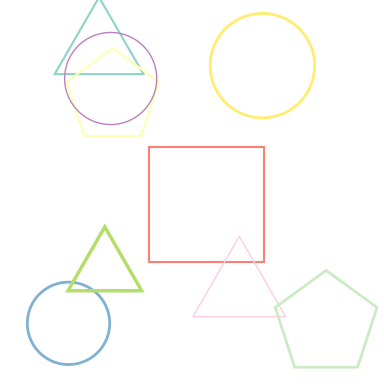[{"shape": "triangle", "thickness": 1.5, "radius": 0.67, "center": [0.257, 0.874]}, {"shape": "pentagon", "thickness": 1.5, "radius": 0.63, "center": [0.293, 0.749]}, {"shape": "square", "thickness": 1.5, "radius": 0.75, "center": [0.537, 0.468]}, {"shape": "circle", "thickness": 2, "radius": 0.54, "center": [0.178, 0.16]}, {"shape": "triangle", "thickness": 2.5, "radius": 0.55, "center": [0.272, 0.3]}, {"shape": "triangle", "thickness": 1, "radius": 0.7, "center": [0.622, 0.247]}, {"shape": "circle", "thickness": 1, "radius": 0.6, "center": [0.287, 0.796]}, {"shape": "pentagon", "thickness": 2, "radius": 0.69, "center": [0.847, 0.159]}, {"shape": "circle", "thickness": 2, "radius": 0.68, "center": [0.682, 0.83]}]